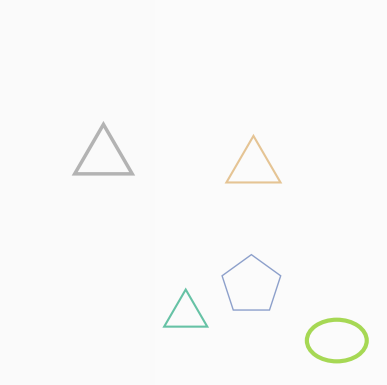[{"shape": "triangle", "thickness": 1.5, "radius": 0.32, "center": [0.479, 0.184]}, {"shape": "pentagon", "thickness": 1, "radius": 0.4, "center": [0.649, 0.259]}, {"shape": "oval", "thickness": 3, "radius": 0.39, "center": [0.869, 0.115]}, {"shape": "triangle", "thickness": 1.5, "radius": 0.4, "center": [0.654, 0.566]}, {"shape": "triangle", "thickness": 2.5, "radius": 0.43, "center": [0.267, 0.591]}]